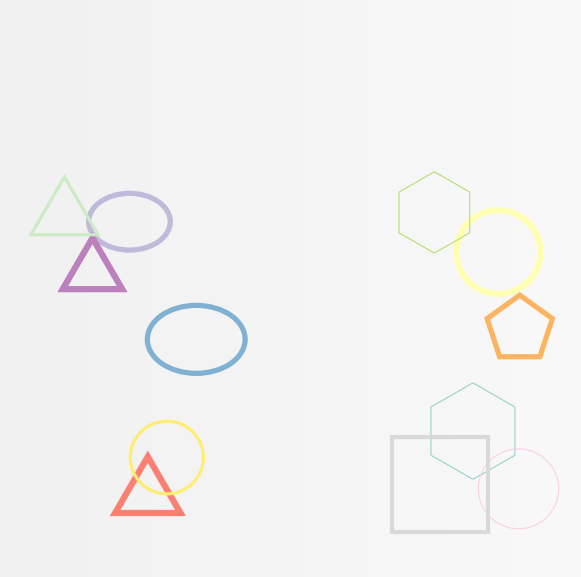[{"shape": "hexagon", "thickness": 0.5, "radius": 0.42, "center": [0.814, 0.253]}, {"shape": "circle", "thickness": 3, "radius": 0.36, "center": [0.857, 0.563]}, {"shape": "oval", "thickness": 2.5, "radius": 0.35, "center": [0.223, 0.615]}, {"shape": "triangle", "thickness": 3, "radius": 0.32, "center": [0.254, 0.143]}, {"shape": "oval", "thickness": 2.5, "radius": 0.42, "center": [0.338, 0.411]}, {"shape": "pentagon", "thickness": 2.5, "radius": 0.29, "center": [0.894, 0.429]}, {"shape": "hexagon", "thickness": 0.5, "radius": 0.35, "center": [0.747, 0.631]}, {"shape": "circle", "thickness": 0.5, "radius": 0.35, "center": [0.892, 0.153]}, {"shape": "square", "thickness": 2, "radius": 0.41, "center": [0.757, 0.16]}, {"shape": "triangle", "thickness": 3, "radius": 0.3, "center": [0.159, 0.528]}, {"shape": "triangle", "thickness": 1.5, "radius": 0.33, "center": [0.111, 0.626]}, {"shape": "circle", "thickness": 1.5, "radius": 0.31, "center": [0.287, 0.207]}]